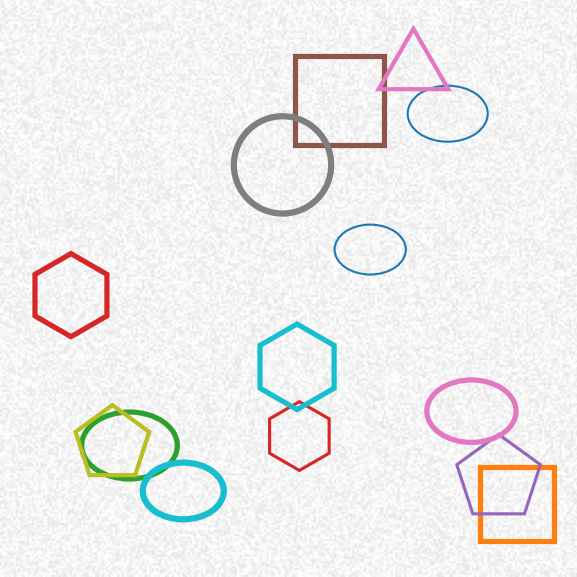[{"shape": "oval", "thickness": 1, "radius": 0.35, "center": [0.775, 0.802]}, {"shape": "oval", "thickness": 1, "radius": 0.31, "center": [0.641, 0.567]}, {"shape": "square", "thickness": 2.5, "radius": 0.32, "center": [0.896, 0.127]}, {"shape": "oval", "thickness": 2.5, "radius": 0.41, "center": [0.224, 0.228]}, {"shape": "hexagon", "thickness": 1.5, "radius": 0.3, "center": [0.518, 0.244]}, {"shape": "hexagon", "thickness": 2.5, "radius": 0.36, "center": [0.123, 0.488]}, {"shape": "pentagon", "thickness": 1.5, "radius": 0.38, "center": [0.863, 0.171]}, {"shape": "square", "thickness": 2.5, "radius": 0.38, "center": [0.588, 0.825]}, {"shape": "oval", "thickness": 2.5, "radius": 0.39, "center": [0.816, 0.287]}, {"shape": "triangle", "thickness": 2, "radius": 0.35, "center": [0.716, 0.88]}, {"shape": "circle", "thickness": 3, "radius": 0.42, "center": [0.489, 0.714]}, {"shape": "pentagon", "thickness": 2, "radius": 0.34, "center": [0.195, 0.231]}, {"shape": "oval", "thickness": 3, "radius": 0.35, "center": [0.317, 0.149]}, {"shape": "hexagon", "thickness": 2.5, "radius": 0.37, "center": [0.514, 0.364]}]